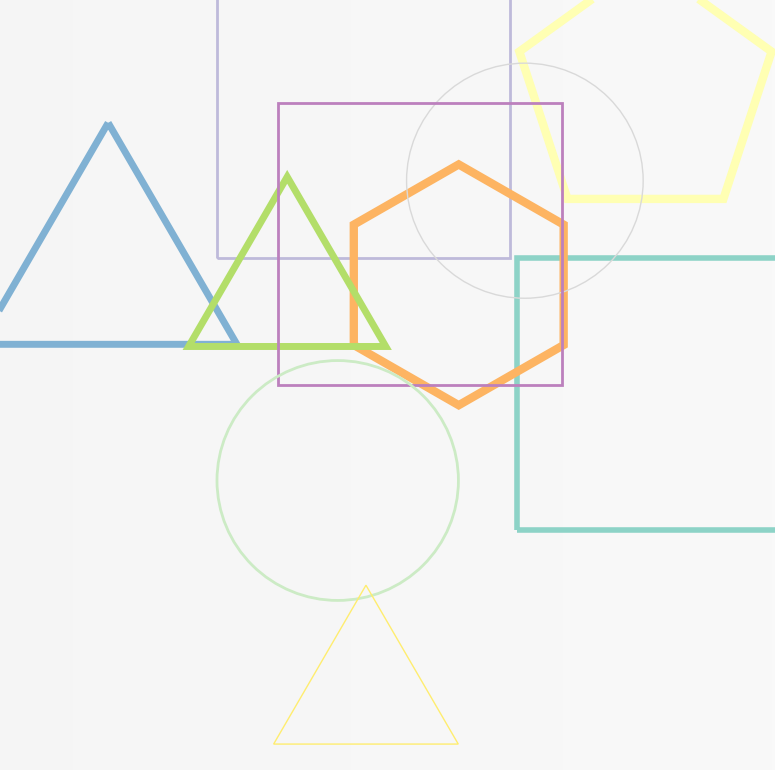[{"shape": "square", "thickness": 2, "radius": 0.88, "center": [0.843, 0.488]}, {"shape": "pentagon", "thickness": 3, "radius": 0.86, "center": [0.833, 0.88]}, {"shape": "square", "thickness": 1, "radius": 0.95, "center": [0.469, 0.854]}, {"shape": "triangle", "thickness": 2.5, "radius": 0.96, "center": [0.14, 0.649]}, {"shape": "hexagon", "thickness": 3, "radius": 0.78, "center": [0.592, 0.63]}, {"shape": "triangle", "thickness": 2.5, "radius": 0.73, "center": [0.371, 0.623]}, {"shape": "circle", "thickness": 0.5, "radius": 0.76, "center": [0.677, 0.765]}, {"shape": "square", "thickness": 1, "radius": 0.92, "center": [0.542, 0.683]}, {"shape": "circle", "thickness": 1, "radius": 0.78, "center": [0.436, 0.376]}, {"shape": "triangle", "thickness": 0.5, "radius": 0.69, "center": [0.472, 0.102]}]